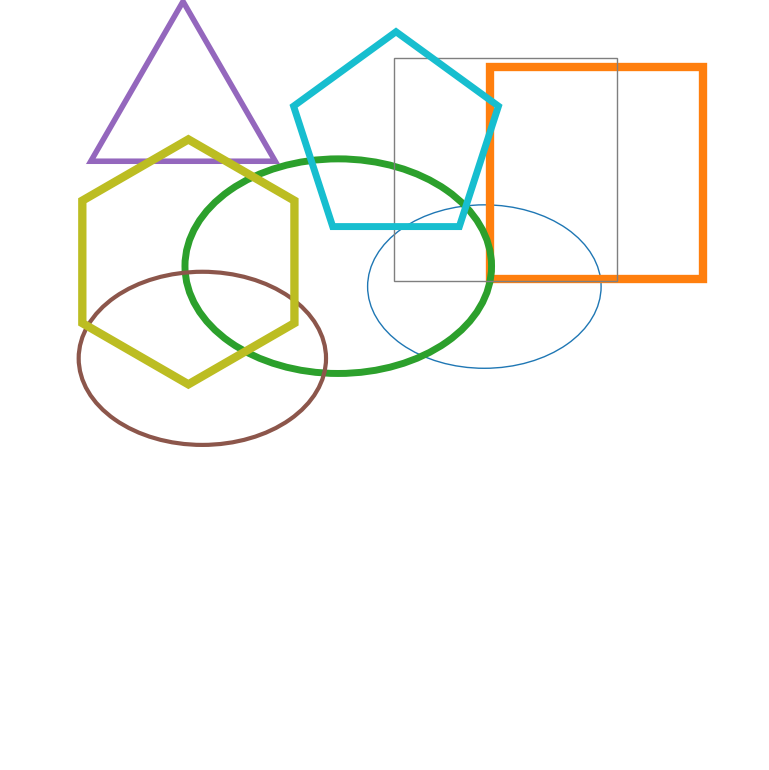[{"shape": "oval", "thickness": 0.5, "radius": 0.76, "center": [0.629, 0.628]}, {"shape": "square", "thickness": 3, "radius": 0.69, "center": [0.775, 0.775]}, {"shape": "oval", "thickness": 2.5, "radius": 1.0, "center": [0.439, 0.654]}, {"shape": "triangle", "thickness": 2, "radius": 0.69, "center": [0.238, 0.86]}, {"shape": "oval", "thickness": 1.5, "radius": 0.8, "center": [0.263, 0.535]}, {"shape": "square", "thickness": 0.5, "radius": 0.72, "center": [0.657, 0.78]}, {"shape": "hexagon", "thickness": 3, "radius": 0.8, "center": [0.245, 0.66]}, {"shape": "pentagon", "thickness": 2.5, "radius": 0.7, "center": [0.514, 0.819]}]